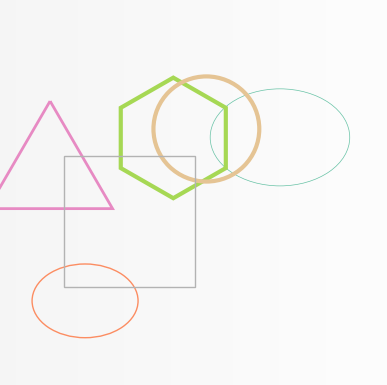[{"shape": "oval", "thickness": 0.5, "radius": 0.9, "center": [0.722, 0.643]}, {"shape": "oval", "thickness": 1, "radius": 0.68, "center": [0.22, 0.219]}, {"shape": "triangle", "thickness": 2, "radius": 0.93, "center": [0.129, 0.551]}, {"shape": "hexagon", "thickness": 3, "radius": 0.78, "center": [0.447, 0.642]}, {"shape": "circle", "thickness": 3, "radius": 0.68, "center": [0.533, 0.665]}, {"shape": "square", "thickness": 1, "radius": 0.85, "center": [0.334, 0.424]}]